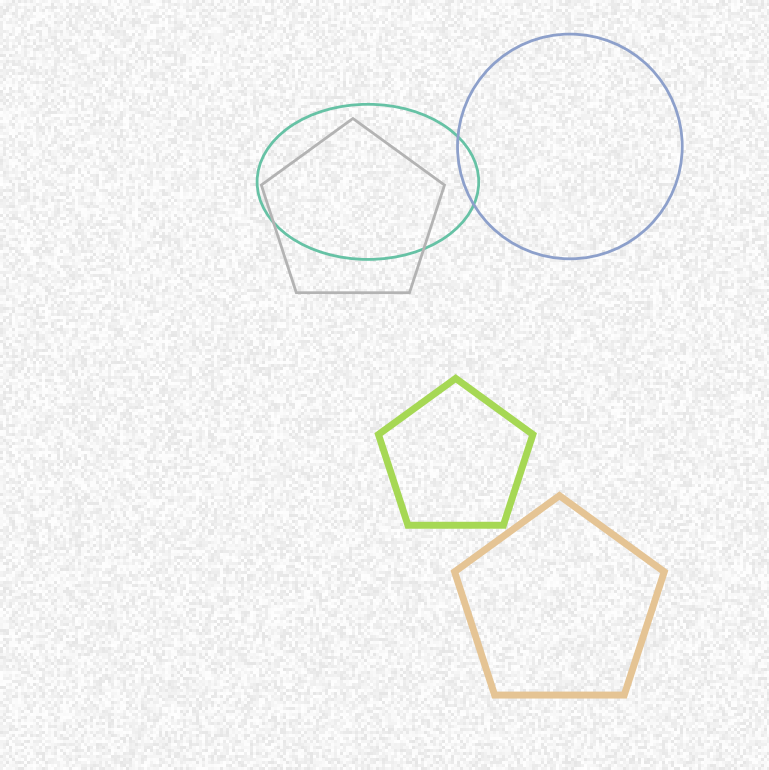[{"shape": "oval", "thickness": 1, "radius": 0.72, "center": [0.478, 0.764]}, {"shape": "circle", "thickness": 1, "radius": 0.73, "center": [0.74, 0.81]}, {"shape": "pentagon", "thickness": 2.5, "radius": 0.53, "center": [0.592, 0.403]}, {"shape": "pentagon", "thickness": 2.5, "radius": 0.72, "center": [0.727, 0.213]}, {"shape": "pentagon", "thickness": 1, "radius": 0.63, "center": [0.458, 0.721]}]